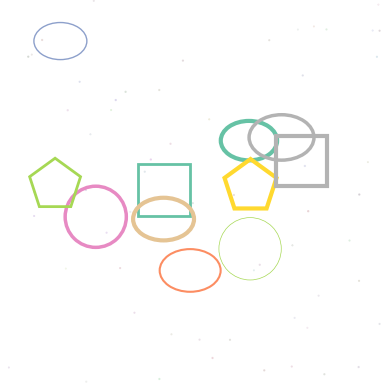[{"shape": "oval", "thickness": 3, "radius": 0.37, "center": [0.647, 0.635]}, {"shape": "square", "thickness": 2, "radius": 0.34, "center": [0.426, 0.506]}, {"shape": "oval", "thickness": 1.5, "radius": 0.4, "center": [0.494, 0.298]}, {"shape": "oval", "thickness": 1, "radius": 0.34, "center": [0.157, 0.893]}, {"shape": "circle", "thickness": 2.5, "radius": 0.4, "center": [0.249, 0.437]}, {"shape": "pentagon", "thickness": 2, "radius": 0.35, "center": [0.143, 0.52]}, {"shape": "circle", "thickness": 0.5, "radius": 0.4, "center": [0.65, 0.354]}, {"shape": "pentagon", "thickness": 3, "radius": 0.35, "center": [0.651, 0.516]}, {"shape": "oval", "thickness": 3, "radius": 0.4, "center": [0.425, 0.431]}, {"shape": "square", "thickness": 3, "radius": 0.33, "center": [0.783, 0.582]}, {"shape": "oval", "thickness": 2.5, "radius": 0.42, "center": [0.731, 0.643]}]